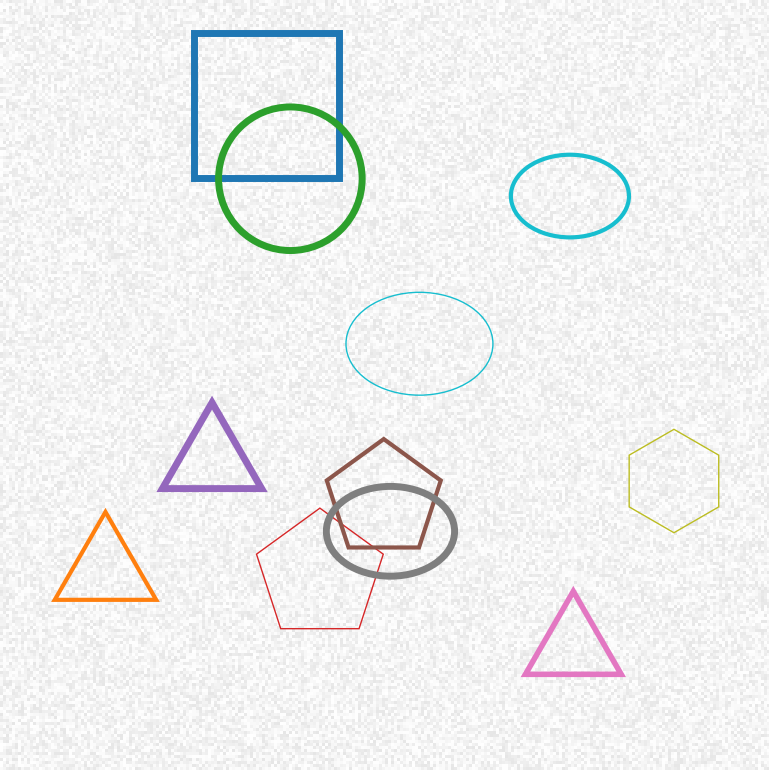[{"shape": "square", "thickness": 2.5, "radius": 0.47, "center": [0.346, 0.863]}, {"shape": "triangle", "thickness": 1.5, "radius": 0.38, "center": [0.137, 0.259]}, {"shape": "circle", "thickness": 2.5, "radius": 0.47, "center": [0.377, 0.768]}, {"shape": "pentagon", "thickness": 0.5, "radius": 0.43, "center": [0.415, 0.254]}, {"shape": "triangle", "thickness": 2.5, "radius": 0.37, "center": [0.275, 0.403]}, {"shape": "pentagon", "thickness": 1.5, "radius": 0.39, "center": [0.498, 0.352]}, {"shape": "triangle", "thickness": 2, "radius": 0.36, "center": [0.745, 0.16]}, {"shape": "oval", "thickness": 2.5, "radius": 0.42, "center": [0.507, 0.31]}, {"shape": "hexagon", "thickness": 0.5, "radius": 0.34, "center": [0.875, 0.375]}, {"shape": "oval", "thickness": 1.5, "radius": 0.38, "center": [0.74, 0.745]}, {"shape": "oval", "thickness": 0.5, "radius": 0.48, "center": [0.545, 0.554]}]